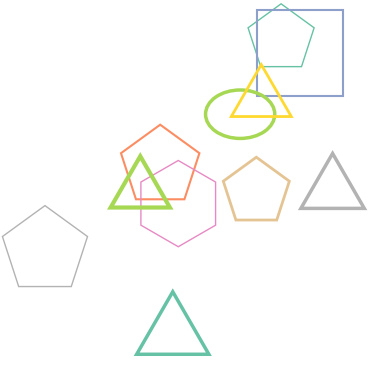[{"shape": "triangle", "thickness": 2.5, "radius": 0.54, "center": [0.449, 0.134]}, {"shape": "pentagon", "thickness": 1, "radius": 0.45, "center": [0.73, 0.9]}, {"shape": "pentagon", "thickness": 1.5, "radius": 0.54, "center": [0.416, 0.569]}, {"shape": "square", "thickness": 1.5, "radius": 0.56, "center": [0.78, 0.863]}, {"shape": "hexagon", "thickness": 1, "radius": 0.56, "center": [0.463, 0.471]}, {"shape": "triangle", "thickness": 3, "radius": 0.44, "center": [0.364, 0.505]}, {"shape": "oval", "thickness": 2.5, "radius": 0.45, "center": [0.624, 0.703]}, {"shape": "triangle", "thickness": 2, "radius": 0.45, "center": [0.679, 0.742]}, {"shape": "pentagon", "thickness": 2, "radius": 0.45, "center": [0.666, 0.501]}, {"shape": "pentagon", "thickness": 1, "radius": 0.58, "center": [0.117, 0.35]}, {"shape": "triangle", "thickness": 2.5, "radius": 0.48, "center": [0.864, 0.506]}]